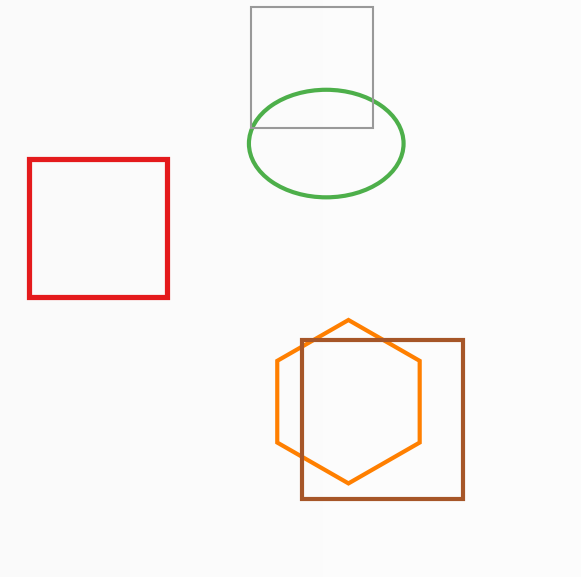[{"shape": "square", "thickness": 2.5, "radius": 0.6, "center": [0.169, 0.604]}, {"shape": "oval", "thickness": 2, "radius": 0.67, "center": [0.561, 0.751]}, {"shape": "hexagon", "thickness": 2, "radius": 0.71, "center": [0.6, 0.304]}, {"shape": "square", "thickness": 2, "radius": 0.69, "center": [0.658, 0.273]}, {"shape": "square", "thickness": 1, "radius": 0.52, "center": [0.536, 0.882]}]